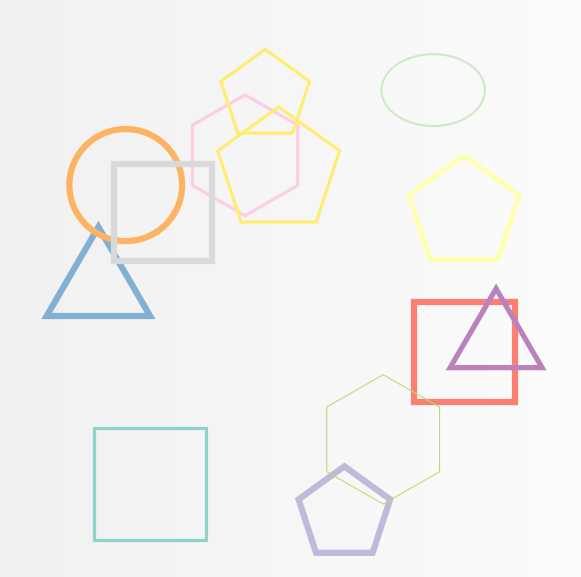[{"shape": "square", "thickness": 1.5, "radius": 0.48, "center": [0.258, 0.161]}, {"shape": "pentagon", "thickness": 2.5, "radius": 0.5, "center": [0.798, 0.63]}, {"shape": "pentagon", "thickness": 3, "radius": 0.41, "center": [0.592, 0.109]}, {"shape": "square", "thickness": 3, "radius": 0.43, "center": [0.799, 0.39]}, {"shape": "triangle", "thickness": 3, "radius": 0.51, "center": [0.169, 0.503]}, {"shape": "circle", "thickness": 3, "radius": 0.49, "center": [0.216, 0.679]}, {"shape": "hexagon", "thickness": 0.5, "radius": 0.56, "center": [0.659, 0.238]}, {"shape": "hexagon", "thickness": 1.5, "radius": 0.52, "center": [0.422, 0.73]}, {"shape": "square", "thickness": 3, "radius": 0.42, "center": [0.28, 0.631]}, {"shape": "triangle", "thickness": 2.5, "radius": 0.46, "center": [0.853, 0.408]}, {"shape": "oval", "thickness": 1, "radius": 0.44, "center": [0.745, 0.843]}, {"shape": "pentagon", "thickness": 1.5, "radius": 0.4, "center": [0.456, 0.833]}, {"shape": "pentagon", "thickness": 1.5, "radius": 0.55, "center": [0.479, 0.704]}]